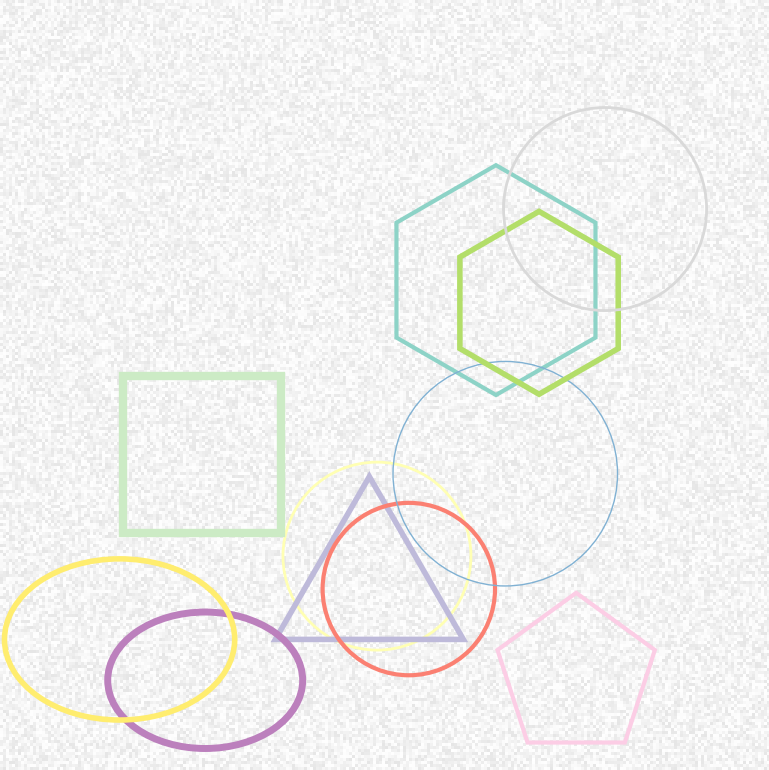[{"shape": "hexagon", "thickness": 1.5, "radius": 0.75, "center": [0.644, 0.636]}, {"shape": "circle", "thickness": 1, "radius": 0.61, "center": [0.49, 0.278]}, {"shape": "triangle", "thickness": 2, "radius": 0.7, "center": [0.48, 0.24]}, {"shape": "circle", "thickness": 1.5, "radius": 0.56, "center": [0.531, 0.235]}, {"shape": "circle", "thickness": 0.5, "radius": 0.73, "center": [0.656, 0.385]}, {"shape": "hexagon", "thickness": 2, "radius": 0.59, "center": [0.7, 0.607]}, {"shape": "pentagon", "thickness": 1.5, "radius": 0.54, "center": [0.748, 0.123]}, {"shape": "circle", "thickness": 1, "radius": 0.66, "center": [0.786, 0.728]}, {"shape": "oval", "thickness": 2.5, "radius": 0.63, "center": [0.266, 0.117]}, {"shape": "square", "thickness": 3, "radius": 0.51, "center": [0.262, 0.41]}, {"shape": "oval", "thickness": 2, "radius": 0.75, "center": [0.155, 0.17]}]